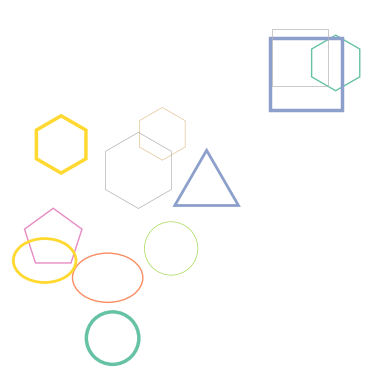[{"shape": "circle", "thickness": 2.5, "radius": 0.34, "center": [0.292, 0.122]}, {"shape": "hexagon", "thickness": 1, "radius": 0.36, "center": [0.872, 0.837]}, {"shape": "oval", "thickness": 1, "radius": 0.46, "center": [0.28, 0.279]}, {"shape": "triangle", "thickness": 2, "radius": 0.48, "center": [0.537, 0.514]}, {"shape": "square", "thickness": 2.5, "radius": 0.47, "center": [0.794, 0.808]}, {"shape": "pentagon", "thickness": 1, "radius": 0.39, "center": [0.138, 0.381]}, {"shape": "circle", "thickness": 0.5, "radius": 0.35, "center": [0.444, 0.355]}, {"shape": "hexagon", "thickness": 2.5, "radius": 0.37, "center": [0.159, 0.625]}, {"shape": "oval", "thickness": 2, "radius": 0.41, "center": [0.116, 0.323]}, {"shape": "hexagon", "thickness": 0.5, "radius": 0.34, "center": [0.422, 0.652]}, {"shape": "square", "thickness": 0.5, "radius": 0.37, "center": [0.779, 0.851]}, {"shape": "hexagon", "thickness": 0.5, "radius": 0.49, "center": [0.36, 0.557]}]